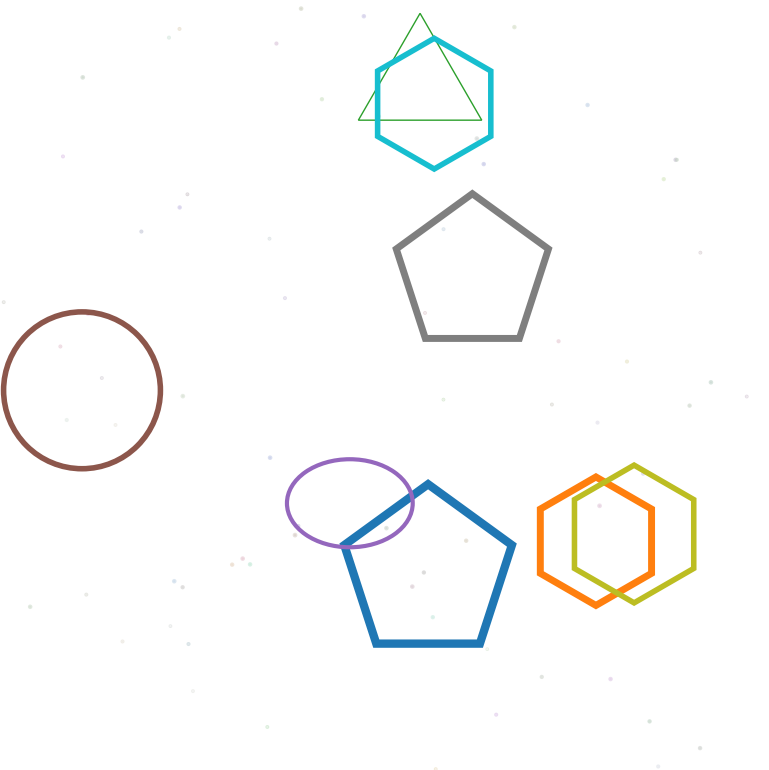[{"shape": "pentagon", "thickness": 3, "radius": 0.57, "center": [0.556, 0.257]}, {"shape": "hexagon", "thickness": 2.5, "radius": 0.42, "center": [0.774, 0.297]}, {"shape": "triangle", "thickness": 0.5, "radius": 0.46, "center": [0.546, 0.89]}, {"shape": "oval", "thickness": 1.5, "radius": 0.41, "center": [0.454, 0.346]}, {"shape": "circle", "thickness": 2, "radius": 0.51, "center": [0.106, 0.493]}, {"shape": "pentagon", "thickness": 2.5, "radius": 0.52, "center": [0.613, 0.645]}, {"shape": "hexagon", "thickness": 2, "radius": 0.45, "center": [0.824, 0.306]}, {"shape": "hexagon", "thickness": 2, "radius": 0.42, "center": [0.564, 0.865]}]